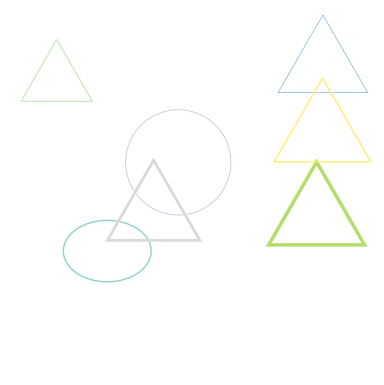[{"shape": "oval", "thickness": 1, "radius": 0.57, "center": [0.279, 0.348]}, {"shape": "circle", "thickness": 0.5, "radius": 0.68, "center": [0.463, 0.578]}, {"shape": "triangle", "thickness": 0.5, "radius": 0.67, "center": [0.839, 0.827]}, {"shape": "triangle", "thickness": 2.5, "radius": 0.72, "center": [0.822, 0.436]}, {"shape": "triangle", "thickness": 2, "radius": 0.69, "center": [0.399, 0.445]}, {"shape": "triangle", "thickness": 1, "radius": 0.54, "center": [0.147, 0.79]}, {"shape": "triangle", "thickness": 1, "radius": 0.73, "center": [0.838, 0.652]}]